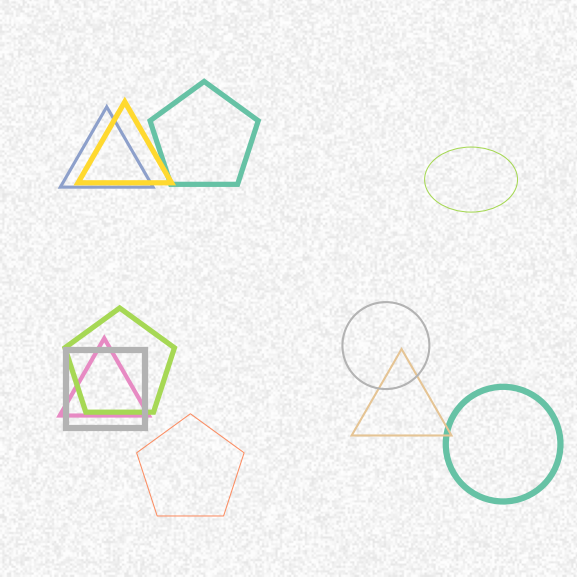[{"shape": "circle", "thickness": 3, "radius": 0.5, "center": [0.871, 0.23]}, {"shape": "pentagon", "thickness": 2.5, "radius": 0.49, "center": [0.353, 0.76]}, {"shape": "pentagon", "thickness": 0.5, "radius": 0.49, "center": [0.33, 0.185]}, {"shape": "triangle", "thickness": 1.5, "radius": 0.46, "center": [0.185, 0.721]}, {"shape": "triangle", "thickness": 2, "radius": 0.45, "center": [0.181, 0.324]}, {"shape": "oval", "thickness": 0.5, "radius": 0.4, "center": [0.816, 0.688]}, {"shape": "pentagon", "thickness": 2.5, "radius": 0.5, "center": [0.207, 0.366]}, {"shape": "triangle", "thickness": 2.5, "radius": 0.47, "center": [0.216, 0.729]}, {"shape": "triangle", "thickness": 1, "radius": 0.5, "center": [0.695, 0.295]}, {"shape": "square", "thickness": 3, "radius": 0.34, "center": [0.183, 0.325]}, {"shape": "circle", "thickness": 1, "radius": 0.38, "center": [0.668, 0.401]}]